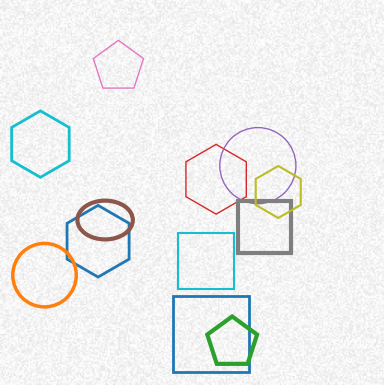[{"shape": "square", "thickness": 2, "radius": 0.49, "center": [0.548, 0.132]}, {"shape": "hexagon", "thickness": 2, "radius": 0.47, "center": [0.255, 0.373]}, {"shape": "circle", "thickness": 2.5, "radius": 0.41, "center": [0.116, 0.285]}, {"shape": "pentagon", "thickness": 3, "radius": 0.34, "center": [0.603, 0.11]}, {"shape": "hexagon", "thickness": 1, "radius": 0.45, "center": [0.561, 0.534]}, {"shape": "circle", "thickness": 1, "radius": 0.49, "center": [0.67, 0.57]}, {"shape": "oval", "thickness": 3, "radius": 0.36, "center": [0.273, 0.429]}, {"shape": "pentagon", "thickness": 1, "radius": 0.34, "center": [0.308, 0.827]}, {"shape": "square", "thickness": 3, "radius": 0.34, "center": [0.687, 0.41]}, {"shape": "hexagon", "thickness": 1.5, "radius": 0.34, "center": [0.723, 0.501]}, {"shape": "square", "thickness": 1.5, "radius": 0.37, "center": [0.535, 0.322]}, {"shape": "hexagon", "thickness": 2, "radius": 0.43, "center": [0.105, 0.626]}]